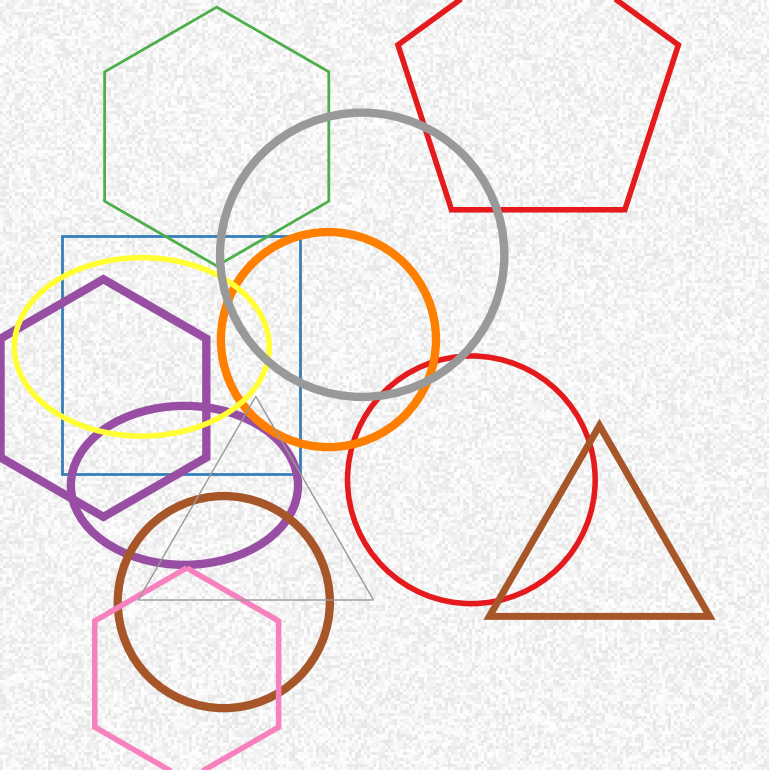[{"shape": "pentagon", "thickness": 2, "radius": 0.96, "center": [0.699, 0.882]}, {"shape": "circle", "thickness": 2, "radius": 0.8, "center": [0.612, 0.377]}, {"shape": "square", "thickness": 1, "radius": 0.77, "center": [0.235, 0.539]}, {"shape": "hexagon", "thickness": 1, "radius": 0.84, "center": [0.281, 0.823]}, {"shape": "oval", "thickness": 3, "radius": 0.74, "center": [0.24, 0.37]}, {"shape": "hexagon", "thickness": 3, "radius": 0.77, "center": [0.134, 0.483]}, {"shape": "circle", "thickness": 3, "radius": 0.7, "center": [0.427, 0.559]}, {"shape": "oval", "thickness": 2, "radius": 0.83, "center": [0.184, 0.55]}, {"shape": "triangle", "thickness": 2.5, "radius": 0.83, "center": [0.779, 0.282]}, {"shape": "circle", "thickness": 3, "radius": 0.69, "center": [0.291, 0.218]}, {"shape": "hexagon", "thickness": 2, "radius": 0.69, "center": [0.242, 0.125]}, {"shape": "triangle", "thickness": 0.5, "radius": 0.88, "center": [0.332, 0.309]}, {"shape": "circle", "thickness": 3, "radius": 0.92, "center": [0.47, 0.669]}]